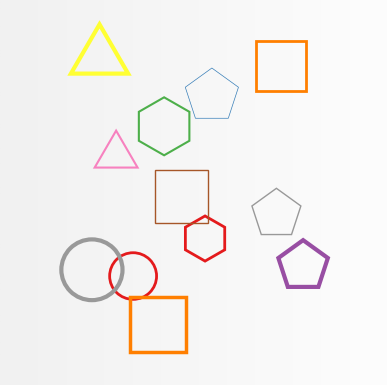[{"shape": "hexagon", "thickness": 2, "radius": 0.29, "center": [0.529, 0.38]}, {"shape": "circle", "thickness": 2, "radius": 0.3, "center": [0.344, 0.283]}, {"shape": "pentagon", "thickness": 0.5, "radius": 0.36, "center": [0.547, 0.751]}, {"shape": "hexagon", "thickness": 1.5, "radius": 0.38, "center": [0.424, 0.672]}, {"shape": "pentagon", "thickness": 3, "radius": 0.34, "center": [0.782, 0.309]}, {"shape": "square", "thickness": 2.5, "radius": 0.36, "center": [0.408, 0.156]}, {"shape": "square", "thickness": 2, "radius": 0.33, "center": [0.725, 0.829]}, {"shape": "triangle", "thickness": 3, "radius": 0.43, "center": [0.257, 0.851]}, {"shape": "square", "thickness": 1, "radius": 0.34, "center": [0.468, 0.489]}, {"shape": "triangle", "thickness": 1.5, "radius": 0.32, "center": [0.3, 0.597]}, {"shape": "circle", "thickness": 3, "radius": 0.39, "center": [0.237, 0.299]}, {"shape": "pentagon", "thickness": 1, "radius": 0.33, "center": [0.713, 0.444]}]